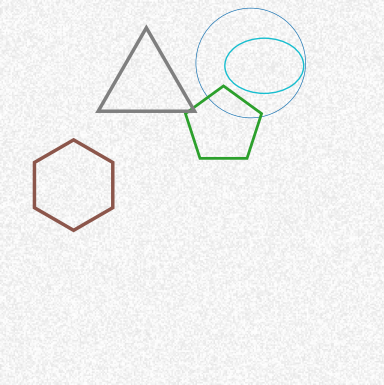[{"shape": "circle", "thickness": 0.5, "radius": 0.71, "center": [0.651, 0.836]}, {"shape": "pentagon", "thickness": 2, "radius": 0.52, "center": [0.581, 0.673]}, {"shape": "hexagon", "thickness": 2.5, "radius": 0.59, "center": [0.191, 0.519]}, {"shape": "triangle", "thickness": 2.5, "radius": 0.72, "center": [0.38, 0.783]}, {"shape": "oval", "thickness": 1, "radius": 0.51, "center": [0.686, 0.829]}]